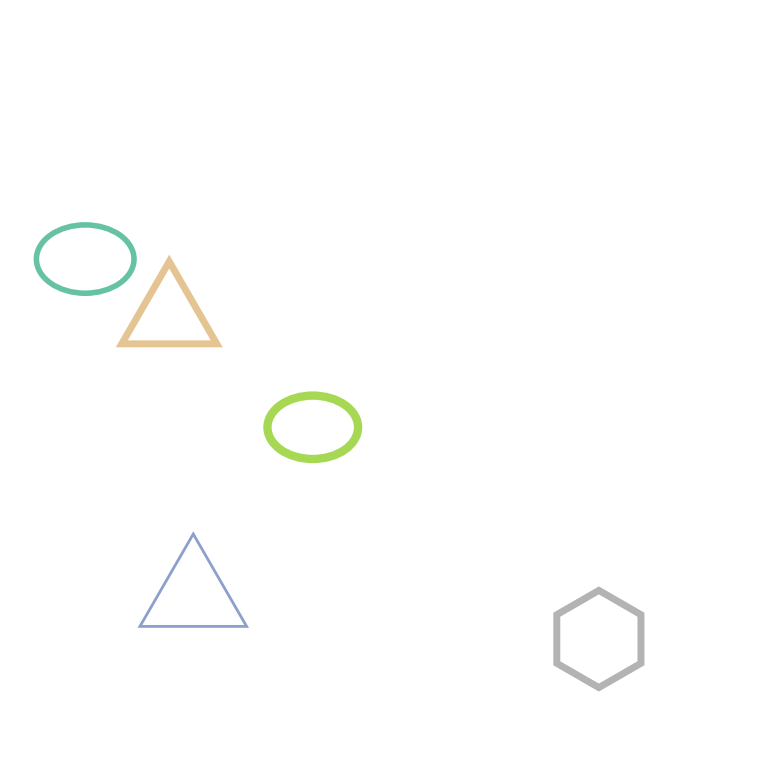[{"shape": "oval", "thickness": 2, "radius": 0.32, "center": [0.111, 0.664]}, {"shape": "triangle", "thickness": 1, "radius": 0.4, "center": [0.251, 0.226]}, {"shape": "oval", "thickness": 3, "radius": 0.29, "center": [0.406, 0.445]}, {"shape": "triangle", "thickness": 2.5, "radius": 0.36, "center": [0.22, 0.589]}, {"shape": "hexagon", "thickness": 2.5, "radius": 0.32, "center": [0.778, 0.17]}]